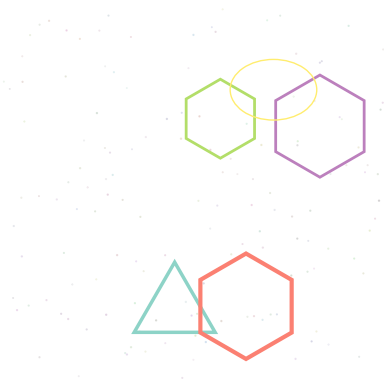[{"shape": "triangle", "thickness": 2.5, "radius": 0.61, "center": [0.454, 0.198]}, {"shape": "hexagon", "thickness": 3, "radius": 0.68, "center": [0.639, 0.205]}, {"shape": "hexagon", "thickness": 2, "radius": 0.51, "center": [0.572, 0.692]}, {"shape": "hexagon", "thickness": 2, "radius": 0.66, "center": [0.831, 0.672]}, {"shape": "oval", "thickness": 1, "radius": 0.56, "center": [0.71, 0.767]}]